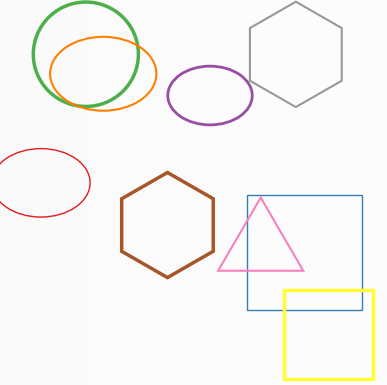[{"shape": "oval", "thickness": 1, "radius": 0.64, "center": [0.106, 0.525]}, {"shape": "square", "thickness": 1, "radius": 0.75, "center": [0.785, 0.343]}, {"shape": "circle", "thickness": 2.5, "radius": 0.68, "center": [0.222, 0.859]}, {"shape": "oval", "thickness": 2, "radius": 0.54, "center": [0.542, 0.752]}, {"shape": "oval", "thickness": 1.5, "radius": 0.69, "center": [0.266, 0.808]}, {"shape": "square", "thickness": 2.5, "radius": 0.58, "center": [0.848, 0.132]}, {"shape": "hexagon", "thickness": 2.5, "radius": 0.68, "center": [0.432, 0.415]}, {"shape": "triangle", "thickness": 1.5, "radius": 0.63, "center": [0.673, 0.36]}, {"shape": "hexagon", "thickness": 1.5, "radius": 0.68, "center": [0.763, 0.859]}]